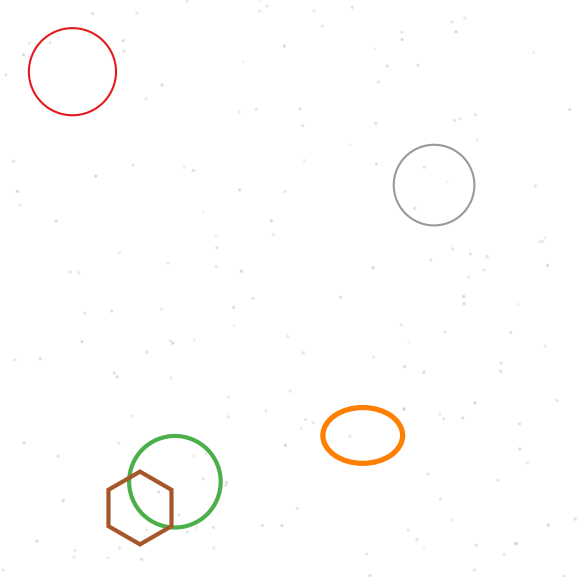[{"shape": "circle", "thickness": 1, "radius": 0.38, "center": [0.125, 0.875]}, {"shape": "circle", "thickness": 2, "radius": 0.4, "center": [0.303, 0.165]}, {"shape": "oval", "thickness": 2.5, "radius": 0.35, "center": [0.628, 0.245]}, {"shape": "hexagon", "thickness": 2, "radius": 0.31, "center": [0.242, 0.119]}, {"shape": "circle", "thickness": 1, "radius": 0.35, "center": [0.752, 0.679]}]